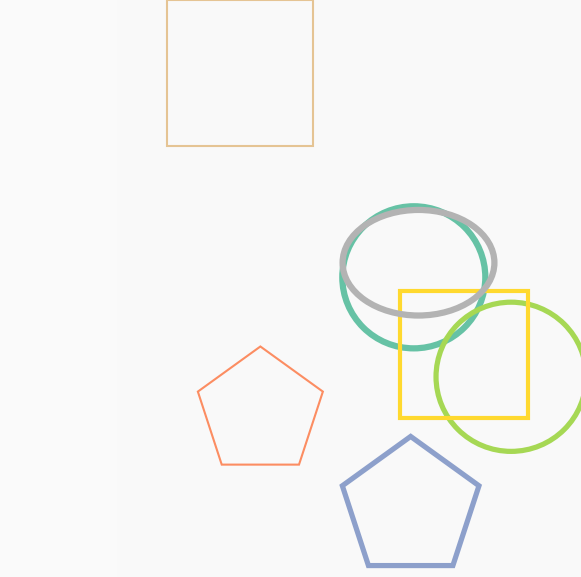[{"shape": "circle", "thickness": 3, "radius": 0.62, "center": [0.712, 0.519]}, {"shape": "pentagon", "thickness": 1, "radius": 0.57, "center": [0.448, 0.286]}, {"shape": "pentagon", "thickness": 2.5, "radius": 0.62, "center": [0.707, 0.12]}, {"shape": "circle", "thickness": 2.5, "radius": 0.65, "center": [0.879, 0.347]}, {"shape": "square", "thickness": 2, "radius": 0.55, "center": [0.799, 0.385]}, {"shape": "square", "thickness": 1, "radius": 0.63, "center": [0.413, 0.873]}, {"shape": "oval", "thickness": 3, "radius": 0.65, "center": [0.72, 0.544]}]